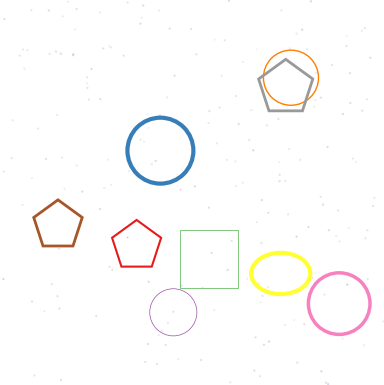[{"shape": "pentagon", "thickness": 1.5, "radius": 0.33, "center": [0.355, 0.362]}, {"shape": "circle", "thickness": 3, "radius": 0.43, "center": [0.417, 0.609]}, {"shape": "square", "thickness": 0.5, "radius": 0.38, "center": [0.542, 0.326]}, {"shape": "circle", "thickness": 0.5, "radius": 0.31, "center": [0.45, 0.189]}, {"shape": "circle", "thickness": 1, "radius": 0.36, "center": [0.756, 0.798]}, {"shape": "oval", "thickness": 3, "radius": 0.38, "center": [0.729, 0.29]}, {"shape": "pentagon", "thickness": 2, "radius": 0.33, "center": [0.151, 0.415]}, {"shape": "circle", "thickness": 2.5, "radius": 0.4, "center": [0.881, 0.211]}, {"shape": "pentagon", "thickness": 2, "radius": 0.37, "center": [0.742, 0.772]}]